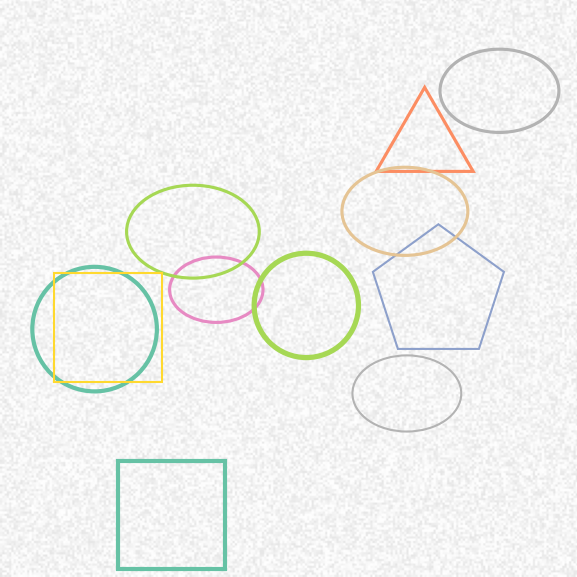[{"shape": "square", "thickness": 2, "radius": 0.47, "center": [0.297, 0.107]}, {"shape": "circle", "thickness": 2, "radius": 0.54, "center": [0.164, 0.429]}, {"shape": "triangle", "thickness": 1.5, "radius": 0.48, "center": [0.735, 0.751]}, {"shape": "pentagon", "thickness": 1, "radius": 0.6, "center": [0.759, 0.491]}, {"shape": "oval", "thickness": 1.5, "radius": 0.4, "center": [0.375, 0.497]}, {"shape": "circle", "thickness": 2.5, "radius": 0.45, "center": [0.53, 0.47]}, {"shape": "oval", "thickness": 1.5, "radius": 0.57, "center": [0.334, 0.598]}, {"shape": "square", "thickness": 1, "radius": 0.47, "center": [0.187, 0.432]}, {"shape": "oval", "thickness": 1.5, "radius": 0.54, "center": [0.701, 0.633]}, {"shape": "oval", "thickness": 1.5, "radius": 0.51, "center": [0.865, 0.842]}, {"shape": "oval", "thickness": 1, "radius": 0.47, "center": [0.705, 0.318]}]